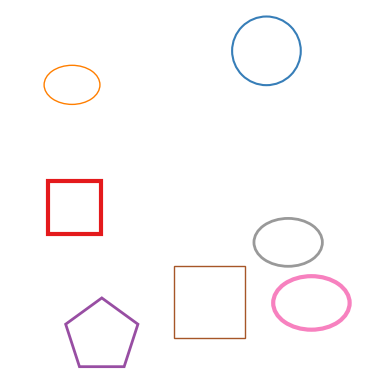[{"shape": "square", "thickness": 3, "radius": 0.35, "center": [0.193, 0.461]}, {"shape": "circle", "thickness": 1.5, "radius": 0.45, "center": [0.692, 0.868]}, {"shape": "pentagon", "thickness": 2, "radius": 0.49, "center": [0.264, 0.127]}, {"shape": "oval", "thickness": 1, "radius": 0.36, "center": [0.187, 0.78]}, {"shape": "square", "thickness": 1, "radius": 0.47, "center": [0.544, 0.216]}, {"shape": "oval", "thickness": 3, "radius": 0.5, "center": [0.809, 0.213]}, {"shape": "oval", "thickness": 2, "radius": 0.44, "center": [0.748, 0.371]}]